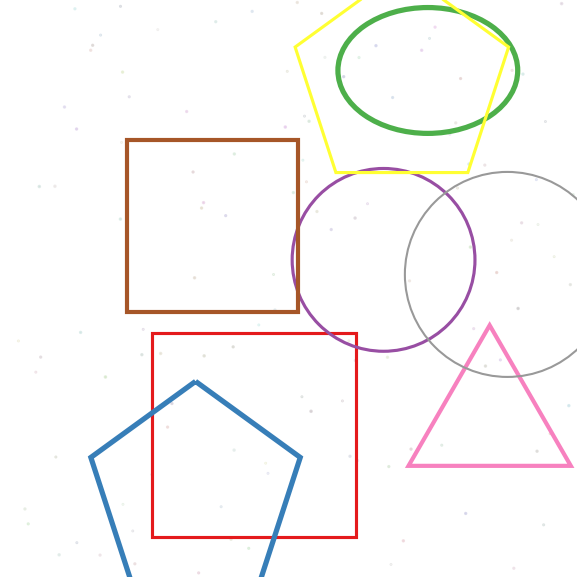[{"shape": "square", "thickness": 1.5, "radius": 0.88, "center": [0.44, 0.246]}, {"shape": "pentagon", "thickness": 2.5, "radius": 0.95, "center": [0.339, 0.148]}, {"shape": "oval", "thickness": 2.5, "radius": 0.78, "center": [0.741, 0.877]}, {"shape": "circle", "thickness": 1.5, "radius": 0.79, "center": [0.664, 0.549]}, {"shape": "pentagon", "thickness": 1.5, "radius": 0.97, "center": [0.696, 0.858]}, {"shape": "square", "thickness": 2, "radius": 0.74, "center": [0.368, 0.608]}, {"shape": "triangle", "thickness": 2, "radius": 0.81, "center": [0.848, 0.274]}, {"shape": "circle", "thickness": 1, "radius": 0.89, "center": [0.879, 0.524]}]